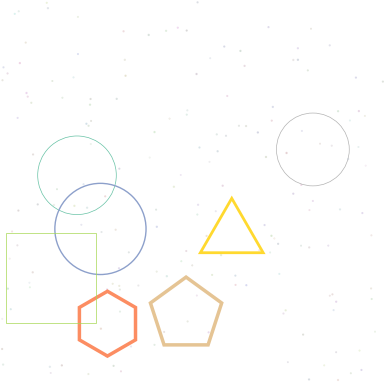[{"shape": "circle", "thickness": 0.5, "radius": 0.51, "center": [0.2, 0.545]}, {"shape": "hexagon", "thickness": 2.5, "radius": 0.42, "center": [0.279, 0.159]}, {"shape": "circle", "thickness": 1, "radius": 0.59, "center": [0.261, 0.405]}, {"shape": "square", "thickness": 0.5, "radius": 0.58, "center": [0.132, 0.277]}, {"shape": "triangle", "thickness": 2, "radius": 0.47, "center": [0.602, 0.391]}, {"shape": "pentagon", "thickness": 2.5, "radius": 0.49, "center": [0.483, 0.183]}, {"shape": "circle", "thickness": 0.5, "radius": 0.47, "center": [0.813, 0.612]}]